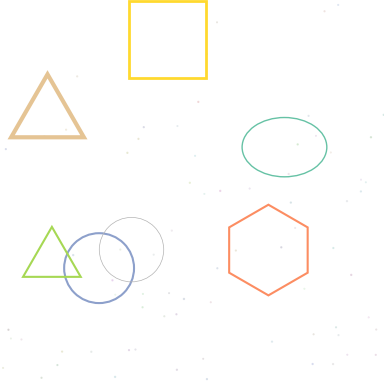[{"shape": "oval", "thickness": 1, "radius": 0.55, "center": [0.739, 0.618]}, {"shape": "hexagon", "thickness": 1.5, "radius": 0.59, "center": [0.697, 0.351]}, {"shape": "circle", "thickness": 1.5, "radius": 0.45, "center": [0.257, 0.304]}, {"shape": "triangle", "thickness": 1.5, "radius": 0.43, "center": [0.135, 0.324]}, {"shape": "square", "thickness": 2, "radius": 0.5, "center": [0.435, 0.897]}, {"shape": "triangle", "thickness": 3, "radius": 0.55, "center": [0.123, 0.698]}, {"shape": "circle", "thickness": 0.5, "radius": 0.42, "center": [0.342, 0.352]}]